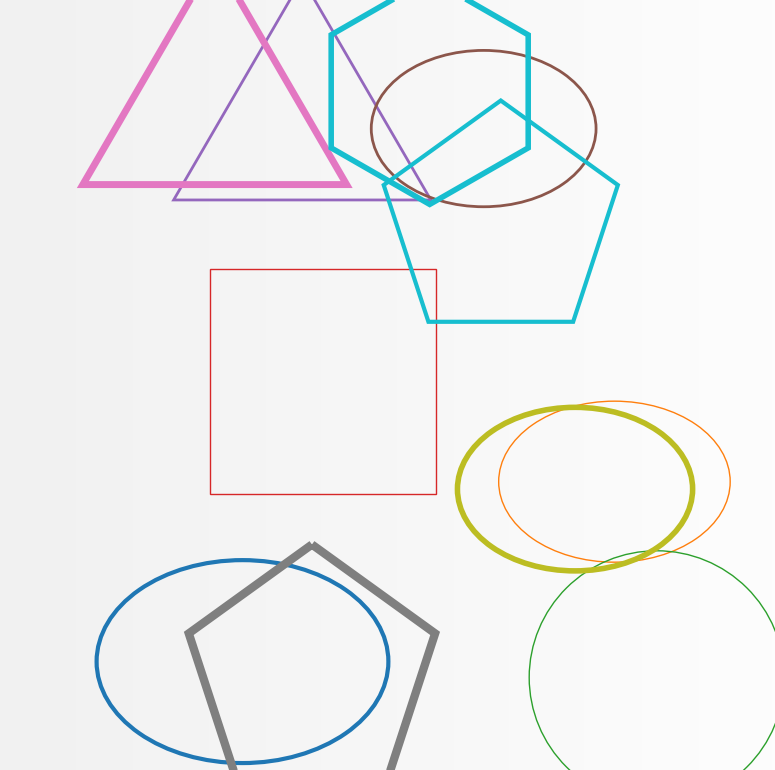[{"shape": "oval", "thickness": 1.5, "radius": 0.94, "center": [0.313, 0.141]}, {"shape": "oval", "thickness": 0.5, "radius": 0.75, "center": [0.793, 0.374]}, {"shape": "circle", "thickness": 0.5, "radius": 0.82, "center": [0.847, 0.12]}, {"shape": "square", "thickness": 0.5, "radius": 0.73, "center": [0.416, 0.505]}, {"shape": "triangle", "thickness": 1, "radius": 0.96, "center": [0.39, 0.836]}, {"shape": "oval", "thickness": 1, "radius": 0.73, "center": [0.624, 0.833]}, {"shape": "triangle", "thickness": 2.5, "radius": 0.98, "center": [0.277, 0.859]}, {"shape": "pentagon", "thickness": 3, "radius": 0.84, "center": [0.403, 0.126]}, {"shape": "oval", "thickness": 2, "radius": 0.76, "center": [0.742, 0.365]}, {"shape": "hexagon", "thickness": 2, "radius": 0.73, "center": [0.554, 0.881]}, {"shape": "pentagon", "thickness": 1.5, "radius": 0.79, "center": [0.646, 0.711]}]